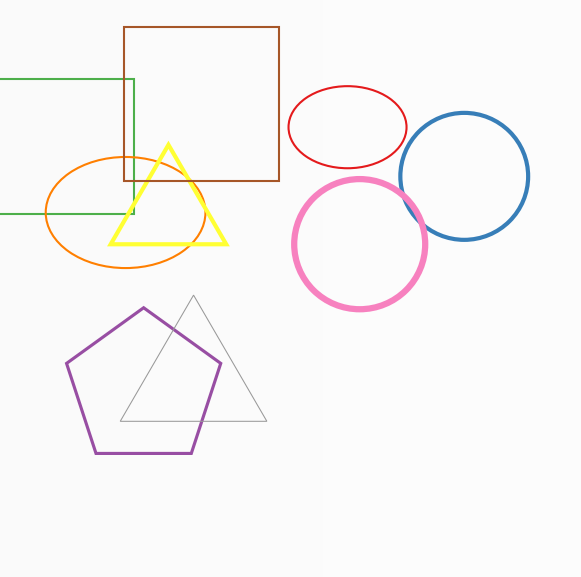[{"shape": "oval", "thickness": 1, "radius": 0.51, "center": [0.598, 0.779]}, {"shape": "circle", "thickness": 2, "radius": 0.55, "center": [0.799, 0.694]}, {"shape": "square", "thickness": 1, "radius": 0.58, "center": [0.113, 0.745]}, {"shape": "pentagon", "thickness": 1.5, "radius": 0.7, "center": [0.247, 0.327]}, {"shape": "oval", "thickness": 1, "radius": 0.69, "center": [0.216, 0.631]}, {"shape": "triangle", "thickness": 2, "radius": 0.57, "center": [0.29, 0.634]}, {"shape": "square", "thickness": 1, "radius": 0.67, "center": [0.347, 0.819]}, {"shape": "circle", "thickness": 3, "radius": 0.56, "center": [0.619, 0.576]}, {"shape": "triangle", "thickness": 0.5, "radius": 0.73, "center": [0.333, 0.342]}]